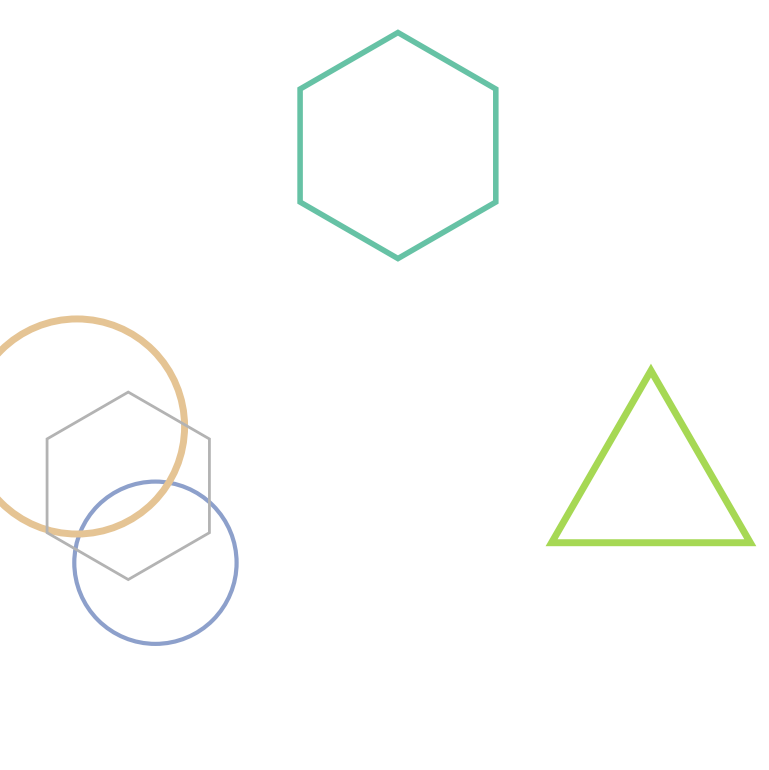[{"shape": "hexagon", "thickness": 2, "radius": 0.73, "center": [0.517, 0.811]}, {"shape": "circle", "thickness": 1.5, "radius": 0.53, "center": [0.202, 0.269]}, {"shape": "triangle", "thickness": 2.5, "radius": 0.75, "center": [0.845, 0.37]}, {"shape": "circle", "thickness": 2.5, "radius": 0.7, "center": [0.1, 0.446]}, {"shape": "hexagon", "thickness": 1, "radius": 0.61, "center": [0.167, 0.369]}]